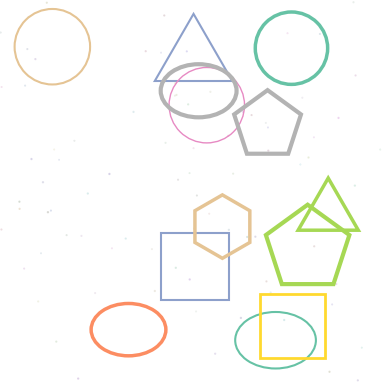[{"shape": "circle", "thickness": 2.5, "radius": 0.47, "center": [0.757, 0.875]}, {"shape": "oval", "thickness": 1.5, "radius": 0.52, "center": [0.716, 0.116]}, {"shape": "oval", "thickness": 2.5, "radius": 0.49, "center": [0.334, 0.144]}, {"shape": "triangle", "thickness": 1.5, "radius": 0.58, "center": [0.503, 0.848]}, {"shape": "square", "thickness": 1.5, "radius": 0.44, "center": [0.506, 0.308]}, {"shape": "circle", "thickness": 1, "radius": 0.49, "center": [0.537, 0.727]}, {"shape": "triangle", "thickness": 2.5, "radius": 0.45, "center": [0.852, 0.447]}, {"shape": "pentagon", "thickness": 3, "radius": 0.57, "center": [0.799, 0.354]}, {"shape": "square", "thickness": 2, "radius": 0.42, "center": [0.76, 0.153]}, {"shape": "hexagon", "thickness": 2.5, "radius": 0.41, "center": [0.578, 0.411]}, {"shape": "circle", "thickness": 1.5, "radius": 0.49, "center": [0.136, 0.879]}, {"shape": "oval", "thickness": 3, "radius": 0.49, "center": [0.516, 0.764]}, {"shape": "pentagon", "thickness": 3, "radius": 0.46, "center": [0.695, 0.675]}]